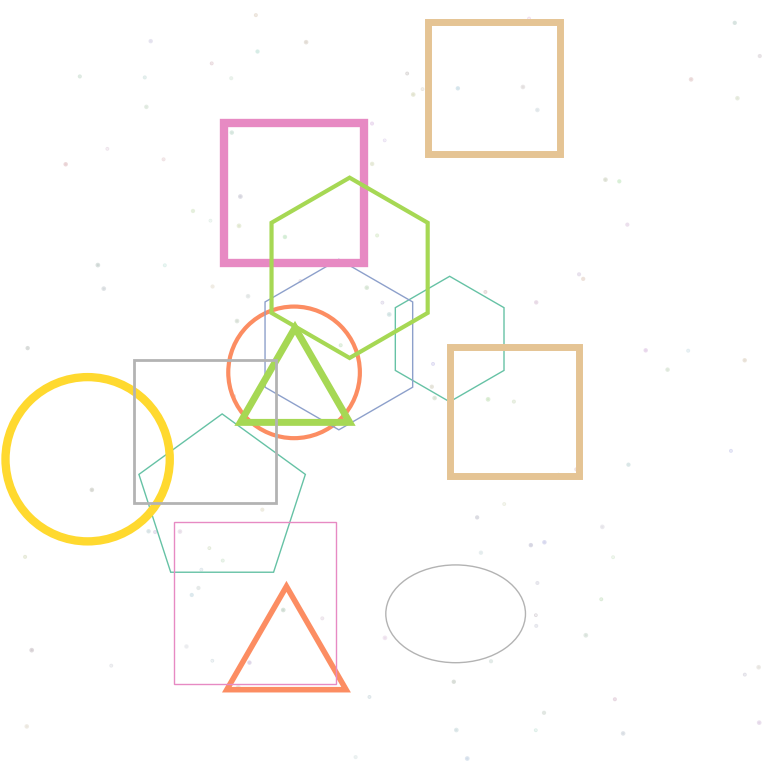[{"shape": "hexagon", "thickness": 0.5, "radius": 0.41, "center": [0.584, 0.56]}, {"shape": "pentagon", "thickness": 0.5, "radius": 0.57, "center": [0.288, 0.349]}, {"shape": "circle", "thickness": 1.5, "radius": 0.43, "center": [0.382, 0.516]}, {"shape": "triangle", "thickness": 2, "radius": 0.45, "center": [0.372, 0.149]}, {"shape": "hexagon", "thickness": 0.5, "radius": 0.55, "center": [0.44, 0.552]}, {"shape": "square", "thickness": 0.5, "radius": 0.53, "center": [0.331, 0.217]}, {"shape": "square", "thickness": 3, "radius": 0.45, "center": [0.382, 0.749]}, {"shape": "hexagon", "thickness": 1.5, "radius": 0.59, "center": [0.454, 0.652]}, {"shape": "triangle", "thickness": 2.5, "radius": 0.41, "center": [0.383, 0.492]}, {"shape": "circle", "thickness": 3, "radius": 0.53, "center": [0.114, 0.404]}, {"shape": "square", "thickness": 2.5, "radius": 0.42, "center": [0.669, 0.465]}, {"shape": "square", "thickness": 2.5, "radius": 0.43, "center": [0.642, 0.885]}, {"shape": "oval", "thickness": 0.5, "radius": 0.45, "center": [0.592, 0.203]}, {"shape": "square", "thickness": 1, "radius": 0.46, "center": [0.266, 0.439]}]